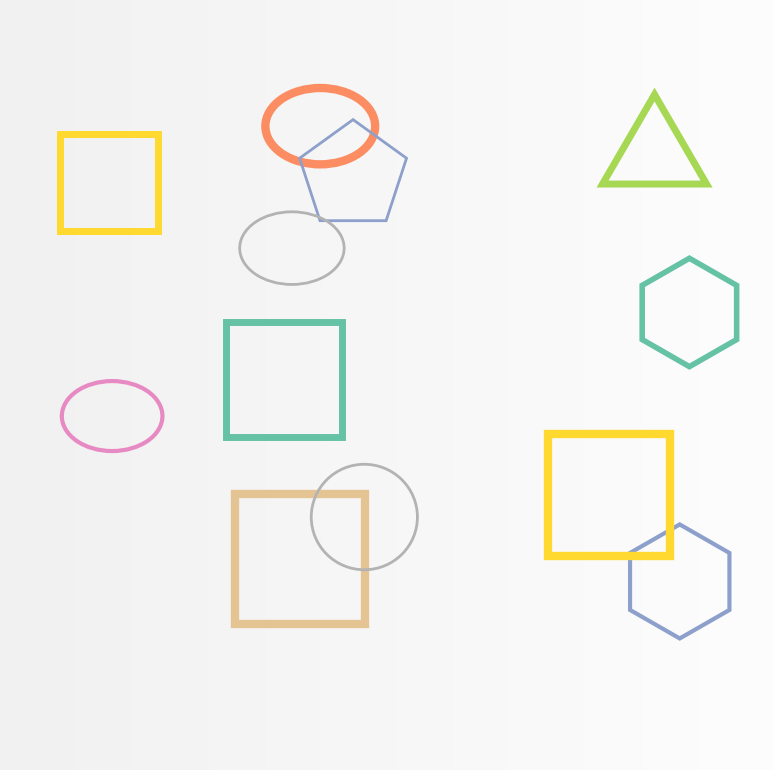[{"shape": "square", "thickness": 2.5, "radius": 0.37, "center": [0.366, 0.507]}, {"shape": "hexagon", "thickness": 2, "radius": 0.35, "center": [0.89, 0.594]}, {"shape": "oval", "thickness": 3, "radius": 0.35, "center": [0.413, 0.836]}, {"shape": "hexagon", "thickness": 1.5, "radius": 0.37, "center": [0.877, 0.245]}, {"shape": "pentagon", "thickness": 1, "radius": 0.36, "center": [0.456, 0.772]}, {"shape": "oval", "thickness": 1.5, "radius": 0.32, "center": [0.145, 0.46]}, {"shape": "triangle", "thickness": 2.5, "radius": 0.39, "center": [0.845, 0.8]}, {"shape": "square", "thickness": 3, "radius": 0.39, "center": [0.786, 0.357]}, {"shape": "square", "thickness": 2.5, "radius": 0.32, "center": [0.141, 0.763]}, {"shape": "square", "thickness": 3, "radius": 0.42, "center": [0.387, 0.274]}, {"shape": "oval", "thickness": 1, "radius": 0.34, "center": [0.377, 0.678]}, {"shape": "circle", "thickness": 1, "radius": 0.34, "center": [0.47, 0.329]}]